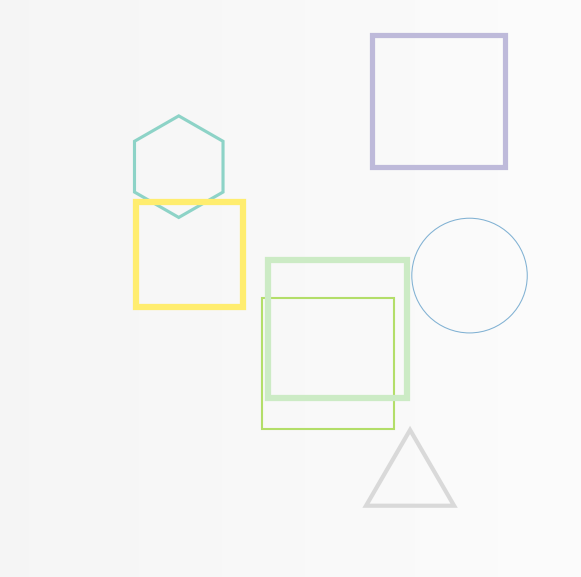[{"shape": "hexagon", "thickness": 1.5, "radius": 0.44, "center": [0.308, 0.711]}, {"shape": "square", "thickness": 2.5, "radius": 0.57, "center": [0.754, 0.825]}, {"shape": "circle", "thickness": 0.5, "radius": 0.5, "center": [0.808, 0.522]}, {"shape": "square", "thickness": 1, "radius": 0.57, "center": [0.564, 0.37]}, {"shape": "triangle", "thickness": 2, "radius": 0.44, "center": [0.706, 0.167]}, {"shape": "square", "thickness": 3, "radius": 0.6, "center": [0.581, 0.43]}, {"shape": "square", "thickness": 3, "radius": 0.46, "center": [0.326, 0.559]}]